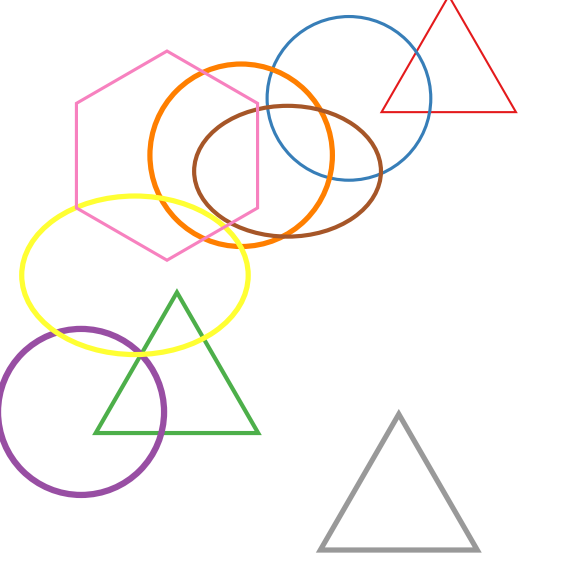[{"shape": "triangle", "thickness": 1, "radius": 0.67, "center": [0.777, 0.872]}, {"shape": "circle", "thickness": 1.5, "radius": 0.71, "center": [0.604, 0.829]}, {"shape": "triangle", "thickness": 2, "radius": 0.81, "center": [0.306, 0.33]}, {"shape": "circle", "thickness": 3, "radius": 0.72, "center": [0.14, 0.286]}, {"shape": "circle", "thickness": 2.5, "radius": 0.79, "center": [0.418, 0.73]}, {"shape": "oval", "thickness": 2.5, "radius": 0.98, "center": [0.234, 0.522]}, {"shape": "oval", "thickness": 2, "radius": 0.81, "center": [0.498, 0.703]}, {"shape": "hexagon", "thickness": 1.5, "radius": 0.91, "center": [0.289, 0.73]}, {"shape": "triangle", "thickness": 2.5, "radius": 0.78, "center": [0.691, 0.125]}]